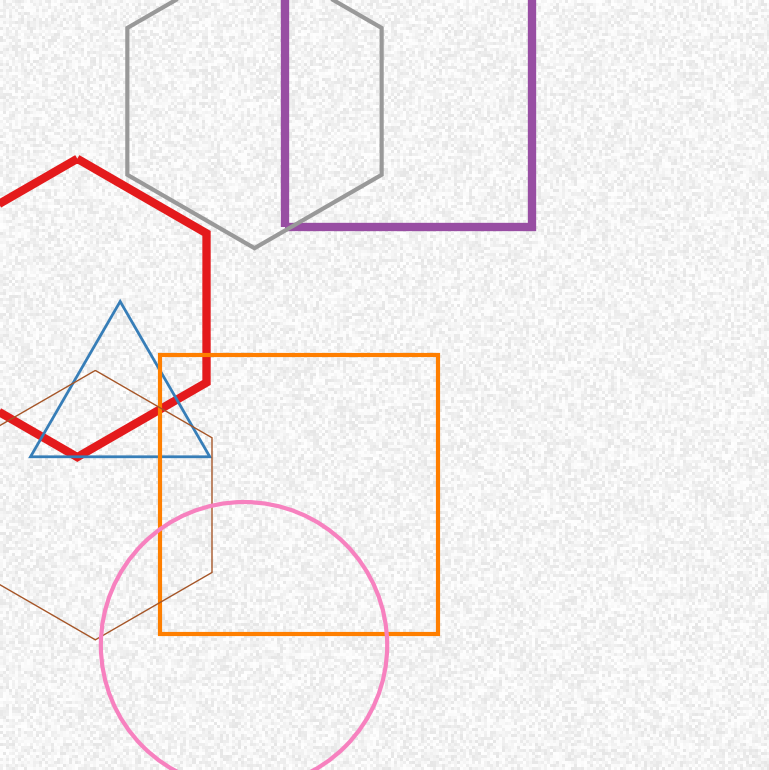[{"shape": "hexagon", "thickness": 3, "radius": 0.97, "center": [0.1, 0.6]}, {"shape": "triangle", "thickness": 1, "radius": 0.67, "center": [0.156, 0.474]}, {"shape": "square", "thickness": 3, "radius": 0.8, "center": [0.53, 0.865]}, {"shape": "square", "thickness": 1.5, "radius": 0.91, "center": [0.388, 0.358]}, {"shape": "hexagon", "thickness": 0.5, "radius": 0.87, "center": [0.124, 0.344]}, {"shape": "circle", "thickness": 1.5, "radius": 0.93, "center": [0.317, 0.162]}, {"shape": "hexagon", "thickness": 1.5, "radius": 0.95, "center": [0.331, 0.868]}]